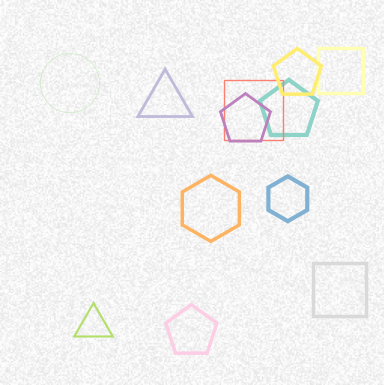[{"shape": "pentagon", "thickness": 3, "radius": 0.4, "center": [0.75, 0.713]}, {"shape": "square", "thickness": 2.5, "radius": 0.29, "center": [0.884, 0.818]}, {"shape": "triangle", "thickness": 2, "radius": 0.41, "center": [0.429, 0.738]}, {"shape": "square", "thickness": 1, "radius": 0.39, "center": [0.658, 0.715]}, {"shape": "hexagon", "thickness": 3, "radius": 0.29, "center": [0.748, 0.484]}, {"shape": "hexagon", "thickness": 2.5, "radius": 0.43, "center": [0.548, 0.459]}, {"shape": "triangle", "thickness": 1.5, "radius": 0.29, "center": [0.243, 0.155]}, {"shape": "pentagon", "thickness": 2.5, "radius": 0.35, "center": [0.497, 0.139]}, {"shape": "square", "thickness": 2.5, "radius": 0.34, "center": [0.882, 0.247]}, {"shape": "pentagon", "thickness": 2, "radius": 0.34, "center": [0.638, 0.689]}, {"shape": "circle", "thickness": 0.5, "radius": 0.38, "center": [0.182, 0.784]}, {"shape": "pentagon", "thickness": 2.5, "radius": 0.33, "center": [0.772, 0.809]}]